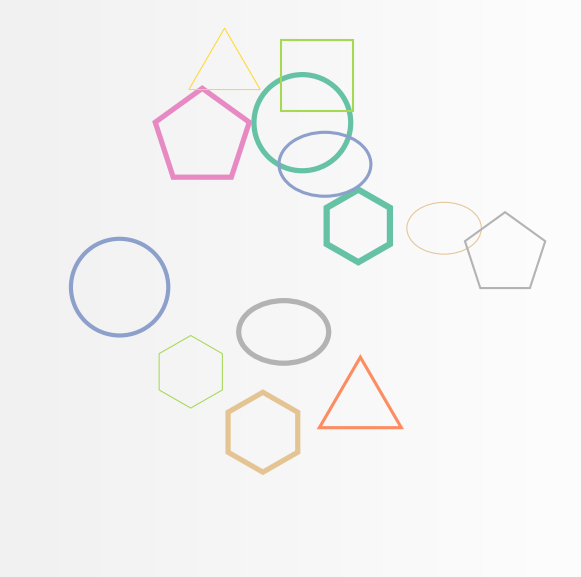[{"shape": "circle", "thickness": 2.5, "radius": 0.42, "center": [0.52, 0.787]}, {"shape": "hexagon", "thickness": 3, "radius": 0.31, "center": [0.616, 0.608]}, {"shape": "triangle", "thickness": 1.5, "radius": 0.41, "center": [0.62, 0.299]}, {"shape": "oval", "thickness": 1.5, "radius": 0.4, "center": [0.559, 0.715]}, {"shape": "circle", "thickness": 2, "radius": 0.42, "center": [0.206, 0.502]}, {"shape": "pentagon", "thickness": 2.5, "radius": 0.43, "center": [0.348, 0.761]}, {"shape": "hexagon", "thickness": 0.5, "radius": 0.31, "center": [0.328, 0.355]}, {"shape": "square", "thickness": 1, "radius": 0.31, "center": [0.546, 0.869]}, {"shape": "triangle", "thickness": 0.5, "radius": 0.35, "center": [0.386, 0.879]}, {"shape": "hexagon", "thickness": 2.5, "radius": 0.35, "center": [0.452, 0.251]}, {"shape": "oval", "thickness": 0.5, "radius": 0.32, "center": [0.764, 0.604]}, {"shape": "oval", "thickness": 2.5, "radius": 0.39, "center": [0.488, 0.424]}, {"shape": "pentagon", "thickness": 1, "radius": 0.36, "center": [0.869, 0.559]}]